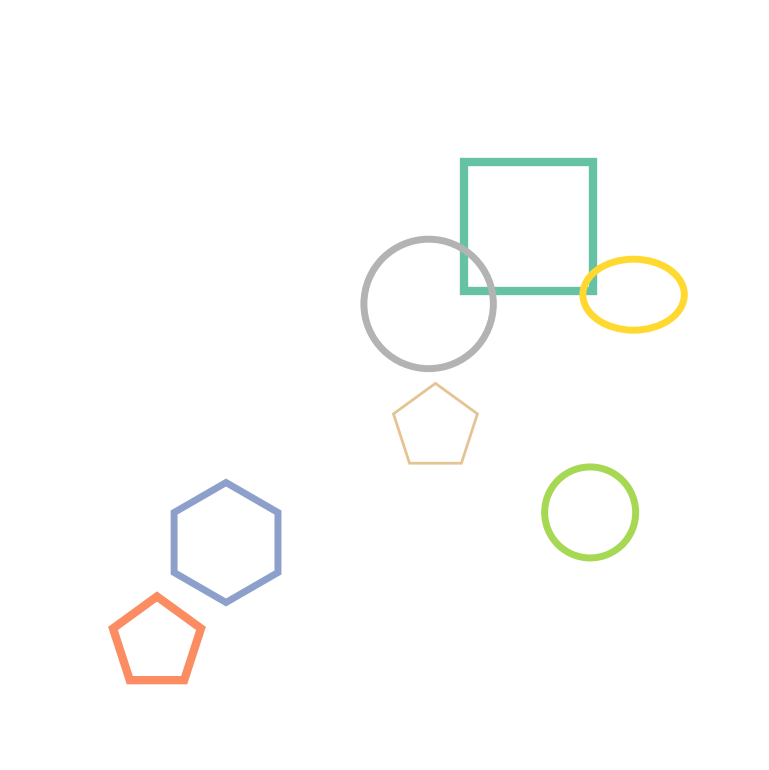[{"shape": "square", "thickness": 3, "radius": 0.42, "center": [0.686, 0.706]}, {"shape": "pentagon", "thickness": 3, "radius": 0.3, "center": [0.204, 0.165]}, {"shape": "hexagon", "thickness": 2.5, "radius": 0.39, "center": [0.294, 0.295]}, {"shape": "circle", "thickness": 2.5, "radius": 0.3, "center": [0.766, 0.335]}, {"shape": "oval", "thickness": 2.5, "radius": 0.33, "center": [0.823, 0.617]}, {"shape": "pentagon", "thickness": 1, "radius": 0.29, "center": [0.566, 0.445]}, {"shape": "circle", "thickness": 2.5, "radius": 0.42, "center": [0.557, 0.605]}]